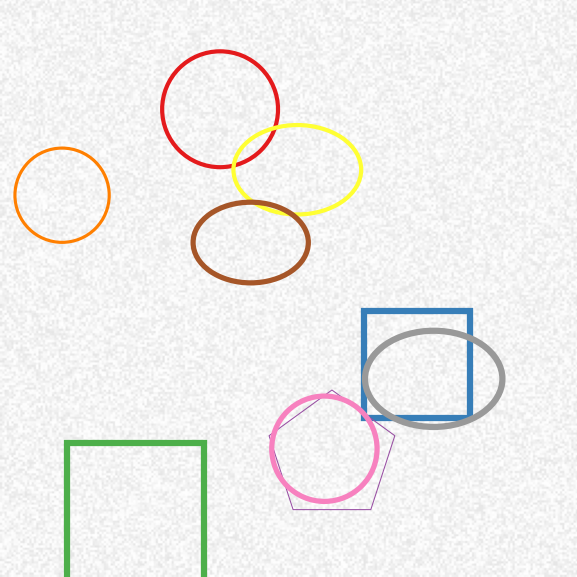[{"shape": "circle", "thickness": 2, "radius": 0.5, "center": [0.381, 0.81]}, {"shape": "square", "thickness": 3, "radius": 0.46, "center": [0.722, 0.368]}, {"shape": "square", "thickness": 3, "radius": 0.59, "center": [0.235, 0.114]}, {"shape": "pentagon", "thickness": 0.5, "radius": 0.57, "center": [0.575, 0.209]}, {"shape": "circle", "thickness": 1.5, "radius": 0.41, "center": [0.107, 0.661]}, {"shape": "oval", "thickness": 2, "radius": 0.55, "center": [0.515, 0.705]}, {"shape": "oval", "thickness": 2.5, "radius": 0.5, "center": [0.434, 0.579]}, {"shape": "circle", "thickness": 2.5, "radius": 0.46, "center": [0.562, 0.222]}, {"shape": "oval", "thickness": 3, "radius": 0.59, "center": [0.751, 0.343]}]